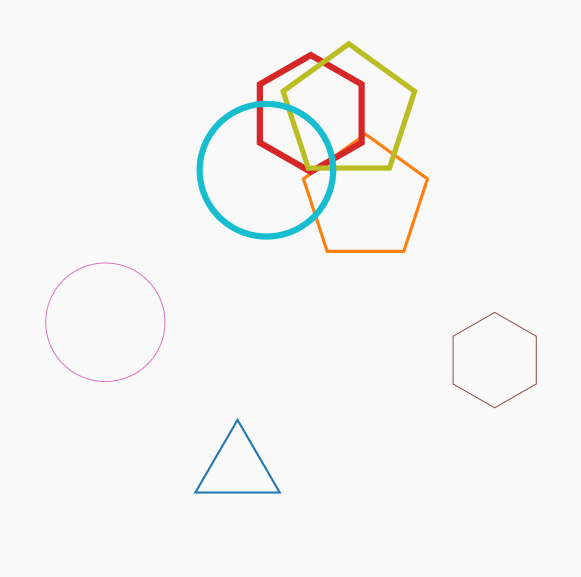[{"shape": "triangle", "thickness": 1, "radius": 0.42, "center": [0.409, 0.188]}, {"shape": "pentagon", "thickness": 1.5, "radius": 0.56, "center": [0.629, 0.655]}, {"shape": "hexagon", "thickness": 3, "radius": 0.51, "center": [0.535, 0.803]}, {"shape": "hexagon", "thickness": 0.5, "radius": 0.41, "center": [0.851, 0.376]}, {"shape": "circle", "thickness": 0.5, "radius": 0.51, "center": [0.181, 0.441]}, {"shape": "pentagon", "thickness": 2.5, "radius": 0.59, "center": [0.6, 0.804]}, {"shape": "circle", "thickness": 3, "radius": 0.57, "center": [0.458, 0.704]}]